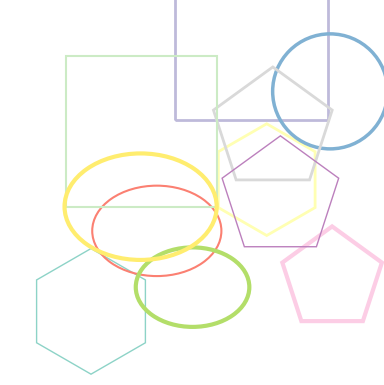[{"shape": "hexagon", "thickness": 1, "radius": 0.82, "center": [0.236, 0.191]}, {"shape": "hexagon", "thickness": 2, "radius": 0.73, "center": [0.693, 0.533]}, {"shape": "square", "thickness": 2, "radius": 0.99, "center": [0.654, 0.888]}, {"shape": "oval", "thickness": 1.5, "radius": 0.84, "center": [0.407, 0.4]}, {"shape": "circle", "thickness": 2.5, "radius": 0.75, "center": [0.858, 0.763]}, {"shape": "oval", "thickness": 3, "radius": 0.74, "center": [0.5, 0.254]}, {"shape": "pentagon", "thickness": 3, "radius": 0.68, "center": [0.863, 0.276]}, {"shape": "pentagon", "thickness": 2, "radius": 0.81, "center": [0.709, 0.664]}, {"shape": "pentagon", "thickness": 1, "radius": 0.8, "center": [0.728, 0.488]}, {"shape": "square", "thickness": 1.5, "radius": 0.98, "center": [0.366, 0.658]}, {"shape": "oval", "thickness": 3, "radius": 0.99, "center": [0.365, 0.463]}]